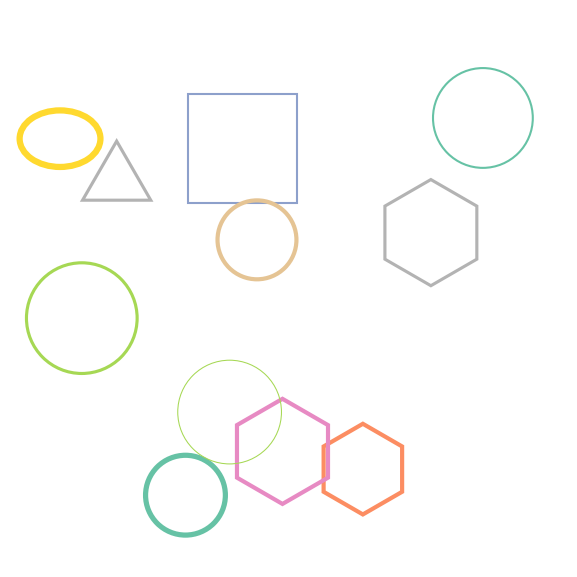[{"shape": "circle", "thickness": 2.5, "radius": 0.35, "center": [0.321, 0.142]}, {"shape": "circle", "thickness": 1, "radius": 0.43, "center": [0.836, 0.795]}, {"shape": "hexagon", "thickness": 2, "radius": 0.39, "center": [0.628, 0.187]}, {"shape": "square", "thickness": 1, "radius": 0.47, "center": [0.42, 0.742]}, {"shape": "hexagon", "thickness": 2, "radius": 0.46, "center": [0.489, 0.218]}, {"shape": "circle", "thickness": 1.5, "radius": 0.48, "center": [0.142, 0.448]}, {"shape": "circle", "thickness": 0.5, "radius": 0.45, "center": [0.398, 0.286]}, {"shape": "oval", "thickness": 3, "radius": 0.35, "center": [0.104, 0.759]}, {"shape": "circle", "thickness": 2, "radius": 0.34, "center": [0.445, 0.584]}, {"shape": "triangle", "thickness": 1.5, "radius": 0.34, "center": [0.202, 0.687]}, {"shape": "hexagon", "thickness": 1.5, "radius": 0.46, "center": [0.746, 0.596]}]